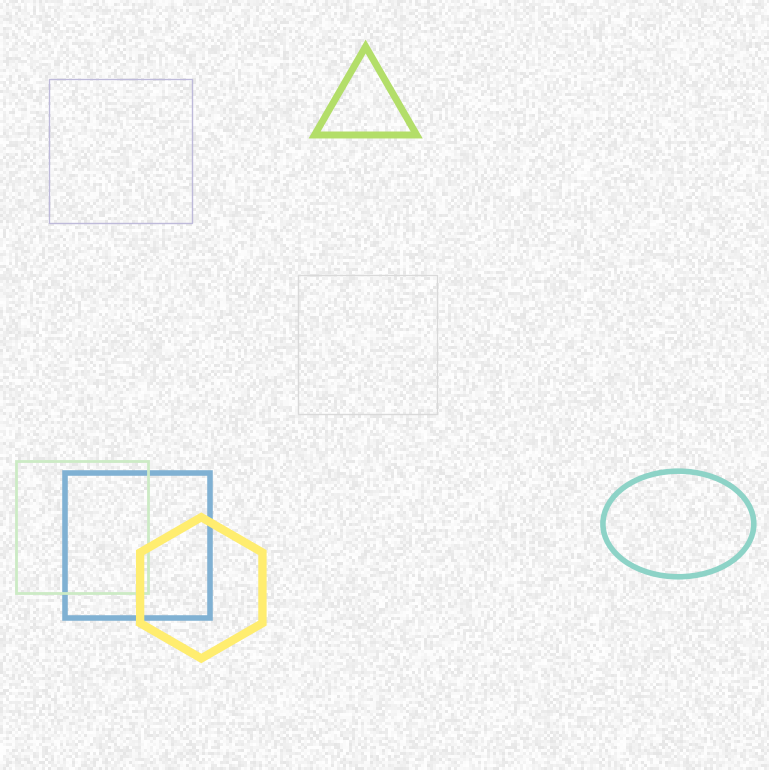[{"shape": "oval", "thickness": 2, "radius": 0.49, "center": [0.881, 0.32]}, {"shape": "square", "thickness": 0.5, "radius": 0.47, "center": [0.156, 0.804]}, {"shape": "square", "thickness": 2, "radius": 0.47, "center": [0.179, 0.292]}, {"shape": "triangle", "thickness": 2.5, "radius": 0.38, "center": [0.475, 0.863]}, {"shape": "square", "thickness": 0.5, "radius": 0.45, "center": [0.477, 0.553]}, {"shape": "square", "thickness": 1, "radius": 0.43, "center": [0.107, 0.315]}, {"shape": "hexagon", "thickness": 3, "radius": 0.46, "center": [0.261, 0.237]}]